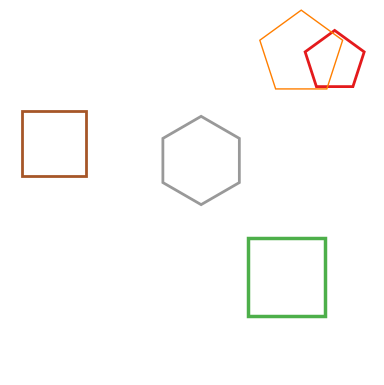[{"shape": "pentagon", "thickness": 2, "radius": 0.4, "center": [0.869, 0.84]}, {"shape": "square", "thickness": 2.5, "radius": 0.5, "center": [0.744, 0.281]}, {"shape": "pentagon", "thickness": 1, "radius": 0.57, "center": [0.782, 0.861]}, {"shape": "square", "thickness": 2, "radius": 0.42, "center": [0.14, 0.627]}, {"shape": "hexagon", "thickness": 2, "radius": 0.57, "center": [0.522, 0.583]}]